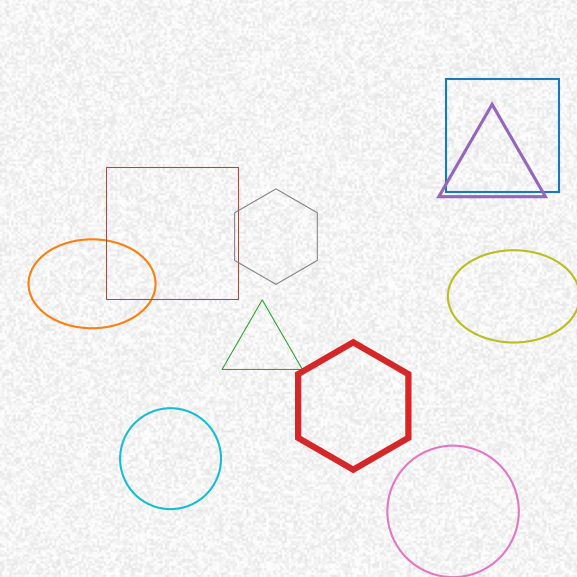[{"shape": "square", "thickness": 1, "radius": 0.49, "center": [0.871, 0.764]}, {"shape": "oval", "thickness": 1, "radius": 0.55, "center": [0.159, 0.508]}, {"shape": "triangle", "thickness": 0.5, "radius": 0.4, "center": [0.454, 0.4]}, {"shape": "hexagon", "thickness": 3, "radius": 0.55, "center": [0.612, 0.296]}, {"shape": "triangle", "thickness": 1.5, "radius": 0.53, "center": [0.852, 0.712]}, {"shape": "square", "thickness": 0.5, "radius": 0.57, "center": [0.298, 0.595]}, {"shape": "circle", "thickness": 1, "radius": 0.57, "center": [0.785, 0.114]}, {"shape": "hexagon", "thickness": 0.5, "radius": 0.41, "center": [0.478, 0.589]}, {"shape": "oval", "thickness": 1, "radius": 0.57, "center": [0.89, 0.486]}, {"shape": "circle", "thickness": 1, "radius": 0.44, "center": [0.295, 0.205]}]